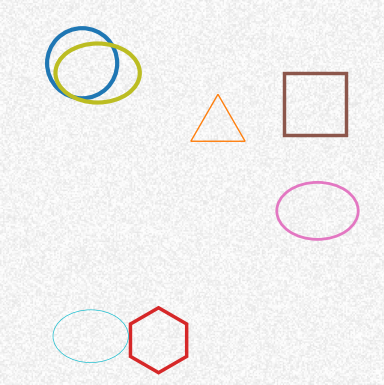[{"shape": "circle", "thickness": 3, "radius": 0.46, "center": [0.213, 0.836]}, {"shape": "triangle", "thickness": 1, "radius": 0.41, "center": [0.566, 0.674]}, {"shape": "hexagon", "thickness": 2.5, "radius": 0.42, "center": [0.412, 0.116]}, {"shape": "square", "thickness": 2.5, "radius": 0.4, "center": [0.817, 0.731]}, {"shape": "oval", "thickness": 2, "radius": 0.53, "center": [0.825, 0.452]}, {"shape": "oval", "thickness": 3, "radius": 0.55, "center": [0.254, 0.81]}, {"shape": "oval", "thickness": 0.5, "radius": 0.49, "center": [0.236, 0.127]}]